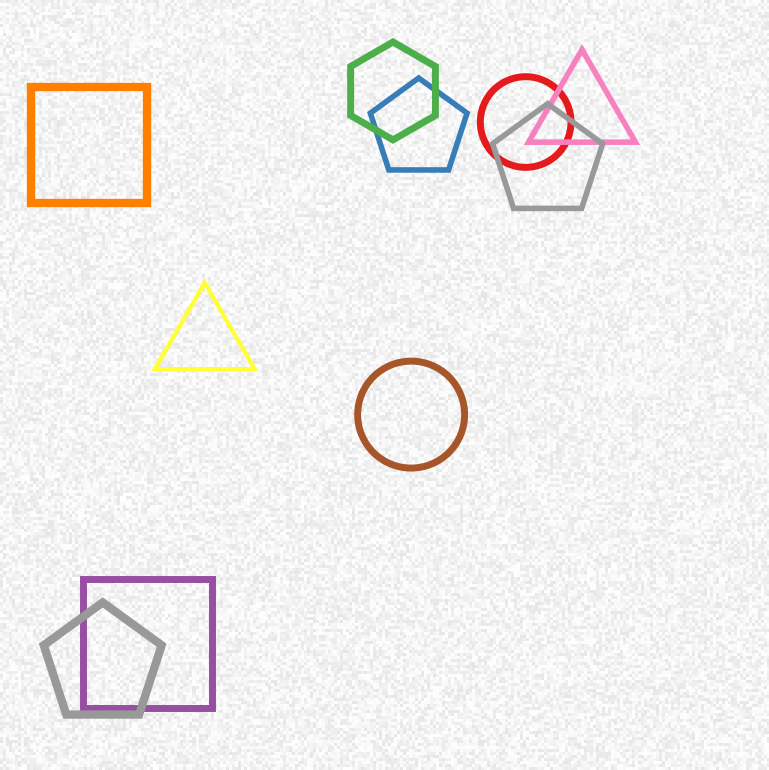[{"shape": "circle", "thickness": 2.5, "radius": 0.29, "center": [0.683, 0.842]}, {"shape": "pentagon", "thickness": 2, "radius": 0.33, "center": [0.544, 0.833]}, {"shape": "hexagon", "thickness": 2.5, "radius": 0.32, "center": [0.51, 0.882]}, {"shape": "square", "thickness": 2.5, "radius": 0.42, "center": [0.191, 0.164]}, {"shape": "square", "thickness": 3, "radius": 0.38, "center": [0.116, 0.811]}, {"shape": "triangle", "thickness": 1.5, "radius": 0.37, "center": [0.266, 0.558]}, {"shape": "circle", "thickness": 2.5, "radius": 0.35, "center": [0.534, 0.462]}, {"shape": "triangle", "thickness": 2, "radius": 0.4, "center": [0.756, 0.855]}, {"shape": "pentagon", "thickness": 2, "radius": 0.38, "center": [0.711, 0.79]}, {"shape": "pentagon", "thickness": 3, "radius": 0.4, "center": [0.133, 0.137]}]